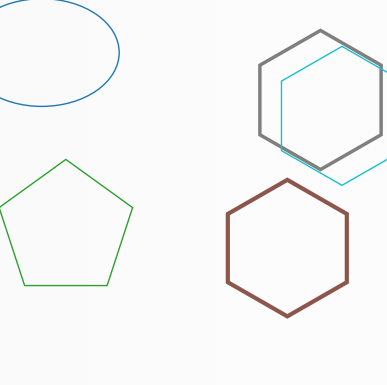[{"shape": "oval", "thickness": 1, "radius": 1.0, "center": [0.108, 0.863]}, {"shape": "pentagon", "thickness": 1, "radius": 0.91, "center": [0.17, 0.405]}, {"shape": "hexagon", "thickness": 3, "radius": 0.89, "center": [0.741, 0.356]}, {"shape": "hexagon", "thickness": 2.5, "radius": 0.9, "center": [0.827, 0.74]}, {"shape": "hexagon", "thickness": 1, "radius": 0.9, "center": [0.883, 0.699]}]